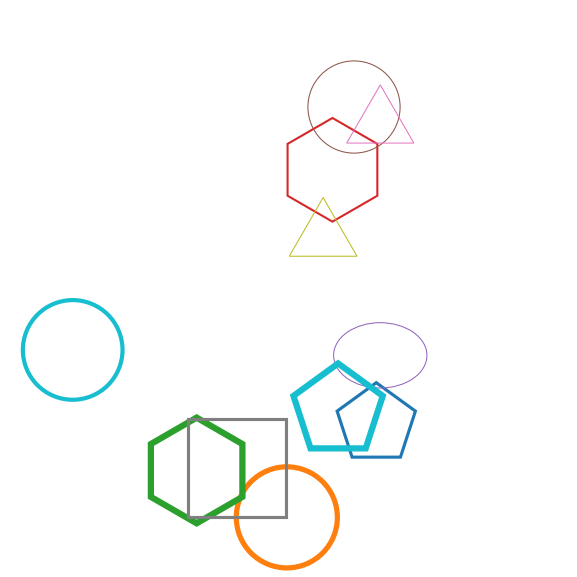[{"shape": "pentagon", "thickness": 1.5, "radius": 0.36, "center": [0.652, 0.265]}, {"shape": "circle", "thickness": 2.5, "radius": 0.44, "center": [0.497, 0.103]}, {"shape": "hexagon", "thickness": 3, "radius": 0.46, "center": [0.341, 0.184]}, {"shape": "hexagon", "thickness": 1, "radius": 0.45, "center": [0.576, 0.705]}, {"shape": "oval", "thickness": 0.5, "radius": 0.4, "center": [0.658, 0.384]}, {"shape": "circle", "thickness": 0.5, "radius": 0.4, "center": [0.613, 0.814]}, {"shape": "triangle", "thickness": 0.5, "radius": 0.34, "center": [0.658, 0.785]}, {"shape": "square", "thickness": 1.5, "radius": 0.42, "center": [0.41, 0.189]}, {"shape": "triangle", "thickness": 0.5, "radius": 0.34, "center": [0.56, 0.589]}, {"shape": "circle", "thickness": 2, "radius": 0.43, "center": [0.126, 0.393]}, {"shape": "pentagon", "thickness": 3, "radius": 0.41, "center": [0.585, 0.288]}]